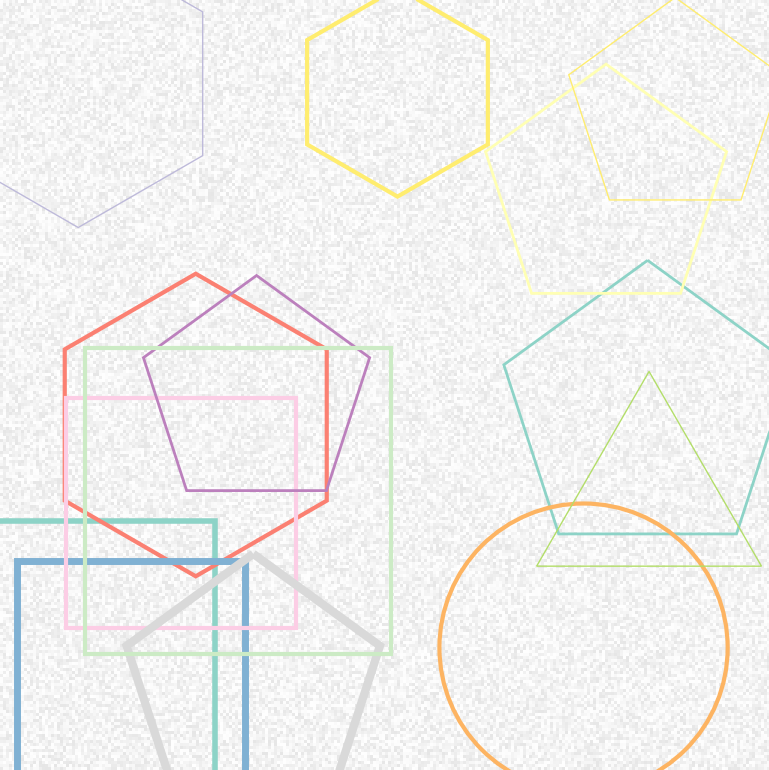[{"shape": "pentagon", "thickness": 1, "radius": 0.98, "center": [0.841, 0.465]}, {"shape": "square", "thickness": 2, "radius": 0.85, "center": [0.11, 0.153]}, {"shape": "pentagon", "thickness": 1, "radius": 0.82, "center": [0.787, 0.752]}, {"shape": "hexagon", "thickness": 0.5, "radius": 0.93, "center": [0.102, 0.891]}, {"shape": "hexagon", "thickness": 1.5, "radius": 0.98, "center": [0.254, 0.448]}, {"shape": "square", "thickness": 2.5, "radius": 0.74, "center": [0.17, 0.123]}, {"shape": "circle", "thickness": 1.5, "radius": 0.94, "center": [0.758, 0.159]}, {"shape": "triangle", "thickness": 0.5, "radius": 0.84, "center": [0.843, 0.349]}, {"shape": "square", "thickness": 1.5, "radius": 0.75, "center": [0.235, 0.334]}, {"shape": "pentagon", "thickness": 3, "radius": 0.86, "center": [0.329, 0.108]}, {"shape": "pentagon", "thickness": 1, "radius": 0.77, "center": [0.333, 0.488]}, {"shape": "square", "thickness": 1.5, "radius": 0.99, "center": [0.31, 0.349]}, {"shape": "hexagon", "thickness": 1.5, "radius": 0.68, "center": [0.516, 0.88]}, {"shape": "pentagon", "thickness": 0.5, "radius": 0.73, "center": [0.877, 0.858]}]